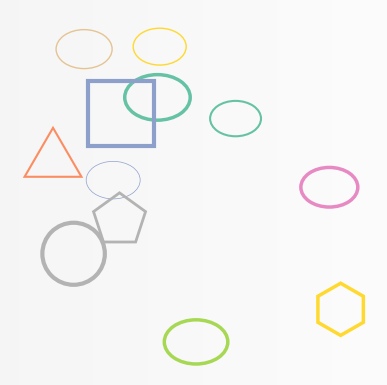[{"shape": "oval", "thickness": 1.5, "radius": 0.33, "center": [0.608, 0.692]}, {"shape": "oval", "thickness": 2.5, "radius": 0.42, "center": [0.406, 0.747]}, {"shape": "triangle", "thickness": 1.5, "radius": 0.42, "center": [0.137, 0.583]}, {"shape": "oval", "thickness": 0.5, "radius": 0.35, "center": [0.292, 0.532]}, {"shape": "square", "thickness": 3, "radius": 0.43, "center": [0.313, 0.705]}, {"shape": "oval", "thickness": 2.5, "radius": 0.37, "center": [0.85, 0.514]}, {"shape": "oval", "thickness": 2.5, "radius": 0.41, "center": [0.506, 0.112]}, {"shape": "oval", "thickness": 1, "radius": 0.34, "center": [0.412, 0.879]}, {"shape": "hexagon", "thickness": 2.5, "radius": 0.34, "center": [0.879, 0.197]}, {"shape": "oval", "thickness": 1, "radius": 0.36, "center": [0.217, 0.872]}, {"shape": "circle", "thickness": 3, "radius": 0.4, "center": [0.19, 0.341]}, {"shape": "pentagon", "thickness": 2, "radius": 0.35, "center": [0.308, 0.429]}]